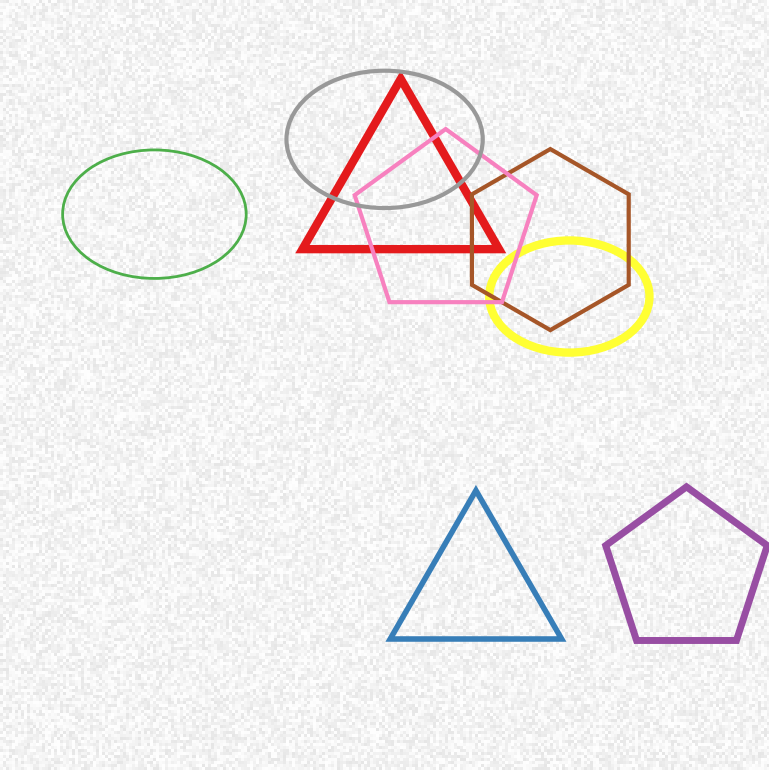[{"shape": "triangle", "thickness": 3, "radius": 0.74, "center": [0.52, 0.75]}, {"shape": "triangle", "thickness": 2, "radius": 0.64, "center": [0.618, 0.234]}, {"shape": "oval", "thickness": 1, "radius": 0.6, "center": [0.201, 0.722]}, {"shape": "pentagon", "thickness": 2.5, "radius": 0.55, "center": [0.892, 0.257]}, {"shape": "oval", "thickness": 3, "radius": 0.52, "center": [0.739, 0.615]}, {"shape": "hexagon", "thickness": 1.5, "radius": 0.59, "center": [0.715, 0.689]}, {"shape": "pentagon", "thickness": 1.5, "radius": 0.62, "center": [0.579, 0.708]}, {"shape": "oval", "thickness": 1.5, "radius": 0.64, "center": [0.499, 0.819]}]